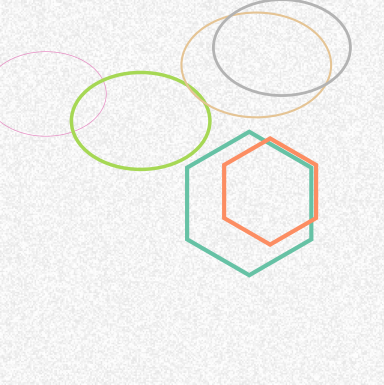[{"shape": "hexagon", "thickness": 3, "radius": 0.93, "center": [0.647, 0.471]}, {"shape": "hexagon", "thickness": 3, "radius": 0.69, "center": [0.702, 0.503]}, {"shape": "oval", "thickness": 0.5, "radius": 0.78, "center": [0.119, 0.756]}, {"shape": "oval", "thickness": 2.5, "radius": 0.9, "center": [0.365, 0.686]}, {"shape": "oval", "thickness": 1.5, "radius": 0.97, "center": [0.666, 0.831]}, {"shape": "oval", "thickness": 2, "radius": 0.89, "center": [0.732, 0.876]}]